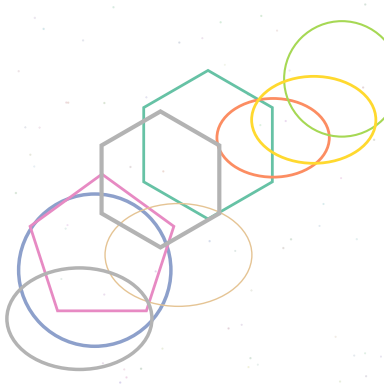[{"shape": "hexagon", "thickness": 2, "radius": 0.96, "center": [0.54, 0.624]}, {"shape": "oval", "thickness": 2, "radius": 0.73, "center": [0.709, 0.642]}, {"shape": "circle", "thickness": 2.5, "radius": 0.99, "center": [0.246, 0.298]}, {"shape": "pentagon", "thickness": 2, "radius": 0.98, "center": [0.265, 0.351]}, {"shape": "circle", "thickness": 1.5, "radius": 0.75, "center": [0.888, 0.795]}, {"shape": "oval", "thickness": 2, "radius": 0.81, "center": [0.815, 0.689]}, {"shape": "oval", "thickness": 1, "radius": 0.95, "center": [0.464, 0.338]}, {"shape": "oval", "thickness": 2.5, "radius": 0.94, "center": [0.206, 0.172]}, {"shape": "hexagon", "thickness": 3, "radius": 0.88, "center": [0.417, 0.534]}]